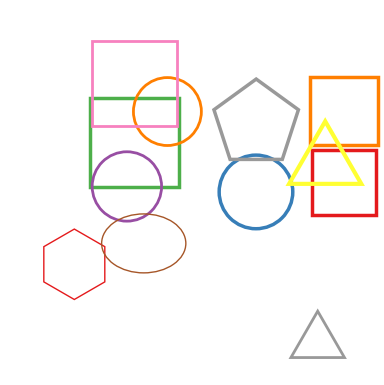[{"shape": "square", "thickness": 2.5, "radius": 0.42, "center": [0.894, 0.527]}, {"shape": "hexagon", "thickness": 1, "radius": 0.46, "center": [0.193, 0.314]}, {"shape": "circle", "thickness": 2.5, "radius": 0.48, "center": [0.665, 0.501]}, {"shape": "square", "thickness": 2.5, "radius": 0.58, "center": [0.349, 0.629]}, {"shape": "circle", "thickness": 2, "radius": 0.45, "center": [0.33, 0.516]}, {"shape": "square", "thickness": 2.5, "radius": 0.44, "center": [0.893, 0.712]}, {"shape": "circle", "thickness": 2, "radius": 0.44, "center": [0.435, 0.71]}, {"shape": "triangle", "thickness": 3, "radius": 0.54, "center": [0.845, 0.577]}, {"shape": "oval", "thickness": 1, "radius": 0.55, "center": [0.373, 0.368]}, {"shape": "square", "thickness": 2, "radius": 0.55, "center": [0.349, 0.783]}, {"shape": "triangle", "thickness": 2, "radius": 0.4, "center": [0.825, 0.111]}, {"shape": "pentagon", "thickness": 2.5, "radius": 0.58, "center": [0.665, 0.679]}]